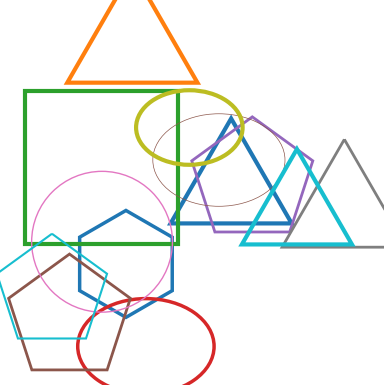[{"shape": "triangle", "thickness": 3, "radius": 0.91, "center": [0.6, 0.51]}, {"shape": "hexagon", "thickness": 2.5, "radius": 0.69, "center": [0.327, 0.315]}, {"shape": "triangle", "thickness": 3, "radius": 0.98, "center": [0.344, 0.883]}, {"shape": "square", "thickness": 3, "radius": 1.0, "center": [0.263, 0.565]}, {"shape": "oval", "thickness": 2.5, "radius": 0.89, "center": [0.379, 0.1]}, {"shape": "pentagon", "thickness": 2, "radius": 0.83, "center": [0.655, 0.531]}, {"shape": "pentagon", "thickness": 2, "radius": 0.83, "center": [0.181, 0.174]}, {"shape": "oval", "thickness": 0.5, "radius": 0.86, "center": [0.569, 0.584]}, {"shape": "circle", "thickness": 1, "radius": 0.91, "center": [0.265, 0.372]}, {"shape": "triangle", "thickness": 2, "radius": 0.93, "center": [0.894, 0.451]}, {"shape": "oval", "thickness": 3, "radius": 0.69, "center": [0.492, 0.669]}, {"shape": "pentagon", "thickness": 1.5, "radius": 0.75, "center": [0.135, 0.242]}, {"shape": "triangle", "thickness": 3, "radius": 0.83, "center": [0.771, 0.448]}]